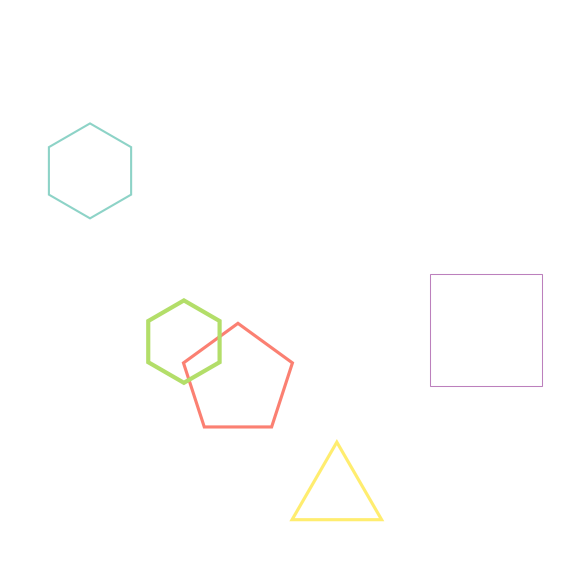[{"shape": "hexagon", "thickness": 1, "radius": 0.41, "center": [0.156, 0.703]}, {"shape": "pentagon", "thickness": 1.5, "radius": 0.5, "center": [0.412, 0.34]}, {"shape": "hexagon", "thickness": 2, "radius": 0.36, "center": [0.318, 0.408]}, {"shape": "square", "thickness": 0.5, "radius": 0.48, "center": [0.842, 0.428]}, {"shape": "triangle", "thickness": 1.5, "radius": 0.45, "center": [0.583, 0.144]}]